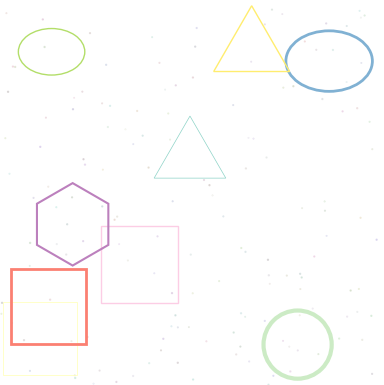[{"shape": "triangle", "thickness": 0.5, "radius": 0.54, "center": [0.493, 0.591]}, {"shape": "square", "thickness": 0.5, "radius": 0.48, "center": [0.104, 0.121]}, {"shape": "square", "thickness": 2, "radius": 0.49, "center": [0.127, 0.204]}, {"shape": "oval", "thickness": 2, "radius": 0.56, "center": [0.855, 0.841]}, {"shape": "oval", "thickness": 1, "radius": 0.43, "center": [0.134, 0.865]}, {"shape": "square", "thickness": 1, "radius": 0.5, "center": [0.362, 0.312]}, {"shape": "hexagon", "thickness": 1.5, "radius": 0.54, "center": [0.189, 0.417]}, {"shape": "circle", "thickness": 3, "radius": 0.44, "center": [0.773, 0.105]}, {"shape": "triangle", "thickness": 1, "radius": 0.57, "center": [0.654, 0.871]}]